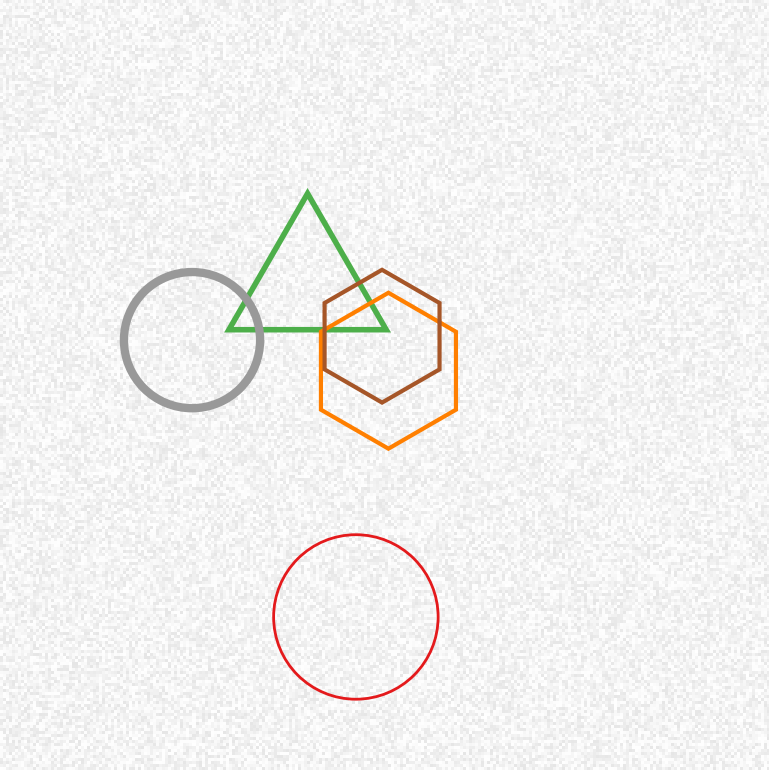[{"shape": "circle", "thickness": 1, "radius": 0.53, "center": [0.462, 0.199]}, {"shape": "triangle", "thickness": 2, "radius": 0.59, "center": [0.399, 0.631]}, {"shape": "hexagon", "thickness": 1.5, "radius": 0.51, "center": [0.504, 0.519]}, {"shape": "hexagon", "thickness": 1.5, "radius": 0.43, "center": [0.496, 0.563]}, {"shape": "circle", "thickness": 3, "radius": 0.44, "center": [0.249, 0.558]}]